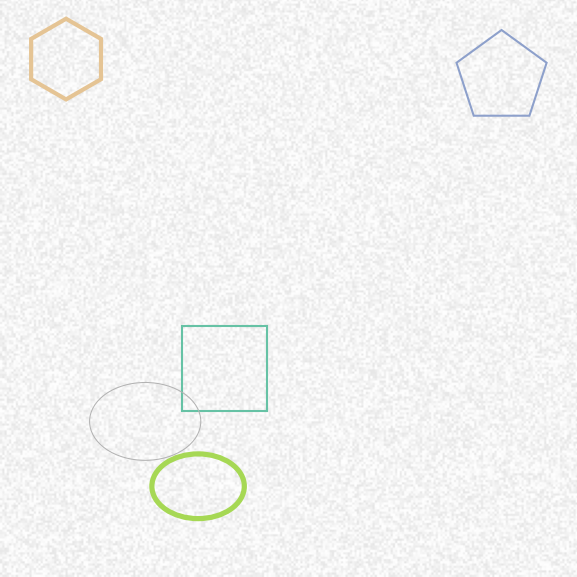[{"shape": "square", "thickness": 1, "radius": 0.37, "center": [0.389, 0.361]}, {"shape": "pentagon", "thickness": 1, "radius": 0.41, "center": [0.869, 0.865]}, {"shape": "oval", "thickness": 2.5, "radius": 0.4, "center": [0.343, 0.157]}, {"shape": "hexagon", "thickness": 2, "radius": 0.35, "center": [0.114, 0.897]}, {"shape": "oval", "thickness": 0.5, "radius": 0.48, "center": [0.251, 0.269]}]